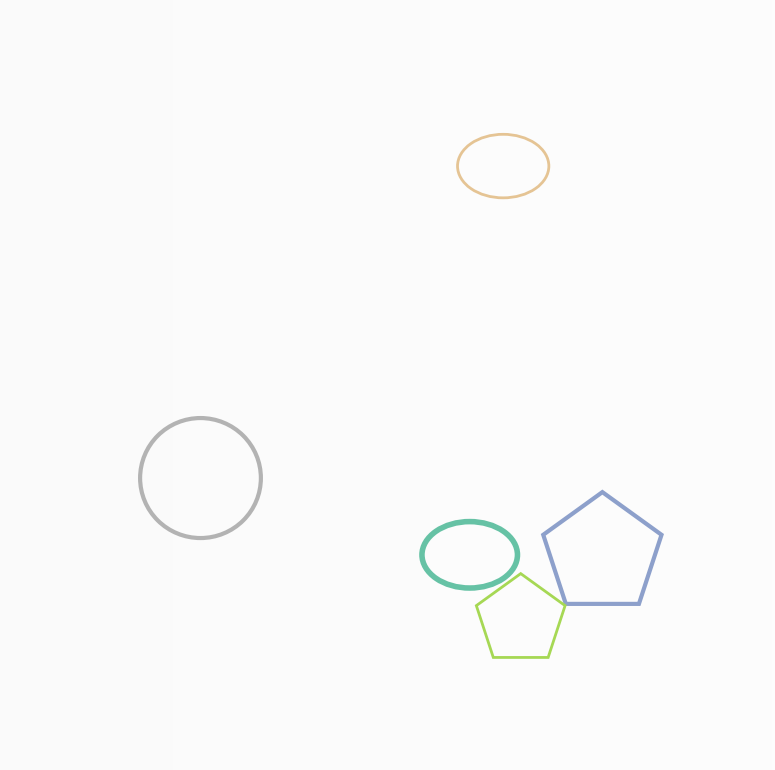[{"shape": "oval", "thickness": 2, "radius": 0.31, "center": [0.606, 0.279]}, {"shape": "pentagon", "thickness": 1.5, "radius": 0.4, "center": [0.777, 0.281]}, {"shape": "pentagon", "thickness": 1, "radius": 0.3, "center": [0.672, 0.195]}, {"shape": "oval", "thickness": 1, "radius": 0.29, "center": [0.649, 0.784]}, {"shape": "circle", "thickness": 1.5, "radius": 0.39, "center": [0.259, 0.379]}]